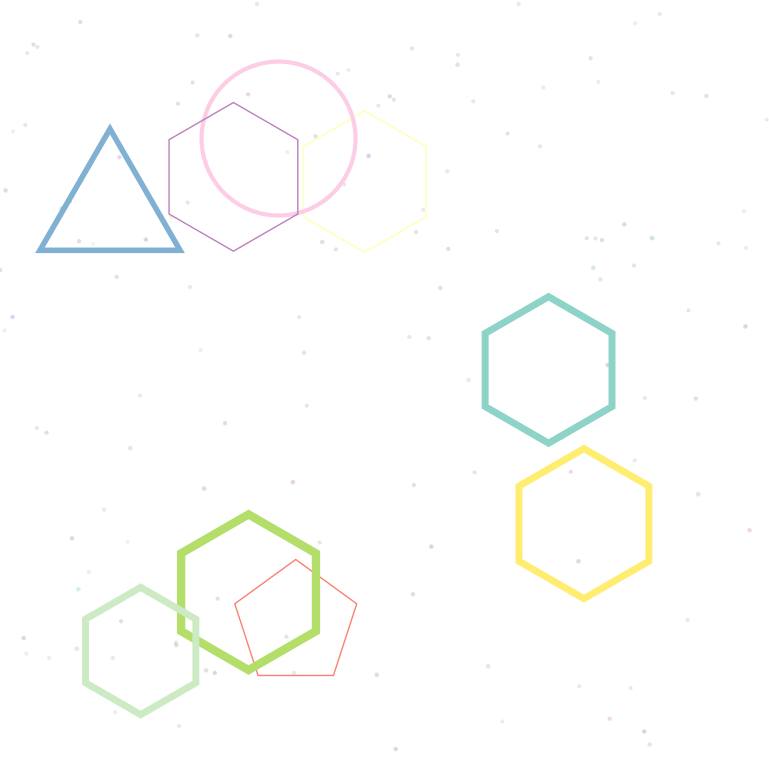[{"shape": "hexagon", "thickness": 2.5, "radius": 0.48, "center": [0.712, 0.52]}, {"shape": "hexagon", "thickness": 0.5, "radius": 0.46, "center": [0.474, 0.764]}, {"shape": "pentagon", "thickness": 0.5, "radius": 0.42, "center": [0.384, 0.19]}, {"shape": "triangle", "thickness": 2, "radius": 0.53, "center": [0.143, 0.727]}, {"shape": "hexagon", "thickness": 3, "radius": 0.51, "center": [0.323, 0.231]}, {"shape": "circle", "thickness": 1.5, "radius": 0.5, "center": [0.362, 0.82]}, {"shape": "hexagon", "thickness": 0.5, "radius": 0.48, "center": [0.303, 0.77]}, {"shape": "hexagon", "thickness": 2.5, "radius": 0.41, "center": [0.183, 0.155]}, {"shape": "hexagon", "thickness": 2.5, "radius": 0.49, "center": [0.758, 0.32]}]